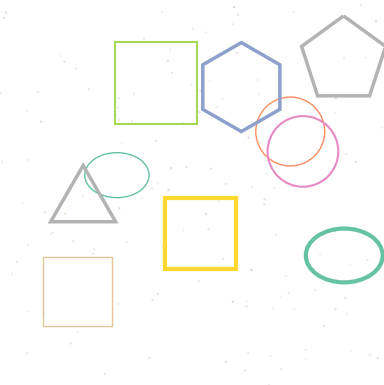[{"shape": "oval", "thickness": 3, "radius": 0.5, "center": [0.894, 0.336]}, {"shape": "oval", "thickness": 1, "radius": 0.42, "center": [0.304, 0.545]}, {"shape": "circle", "thickness": 1, "radius": 0.45, "center": [0.754, 0.658]}, {"shape": "hexagon", "thickness": 2.5, "radius": 0.58, "center": [0.627, 0.774]}, {"shape": "circle", "thickness": 1.5, "radius": 0.46, "center": [0.787, 0.607]}, {"shape": "square", "thickness": 1.5, "radius": 0.53, "center": [0.406, 0.783]}, {"shape": "square", "thickness": 3, "radius": 0.46, "center": [0.521, 0.393]}, {"shape": "square", "thickness": 1, "radius": 0.45, "center": [0.2, 0.244]}, {"shape": "triangle", "thickness": 2.5, "radius": 0.49, "center": [0.216, 0.473]}, {"shape": "pentagon", "thickness": 2.5, "radius": 0.57, "center": [0.892, 0.844]}]